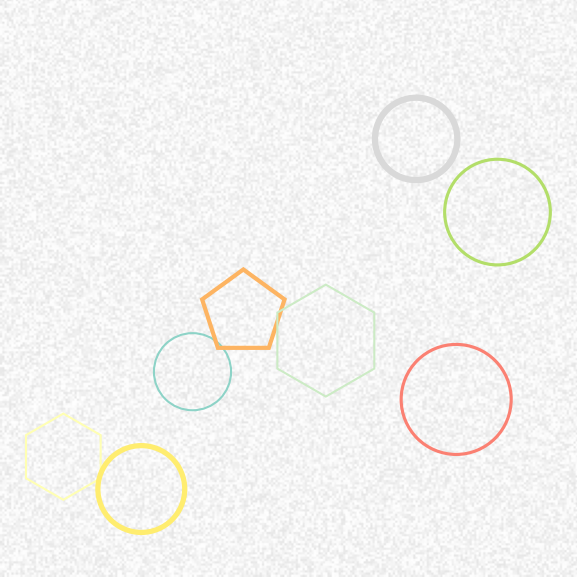[{"shape": "circle", "thickness": 1, "radius": 0.33, "center": [0.333, 0.355]}, {"shape": "hexagon", "thickness": 1, "radius": 0.37, "center": [0.11, 0.208]}, {"shape": "circle", "thickness": 1.5, "radius": 0.48, "center": [0.79, 0.307]}, {"shape": "pentagon", "thickness": 2, "radius": 0.38, "center": [0.421, 0.458]}, {"shape": "circle", "thickness": 1.5, "radius": 0.46, "center": [0.861, 0.632]}, {"shape": "circle", "thickness": 3, "radius": 0.36, "center": [0.721, 0.759]}, {"shape": "hexagon", "thickness": 1, "radius": 0.48, "center": [0.564, 0.409]}, {"shape": "circle", "thickness": 2.5, "radius": 0.38, "center": [0.245, 0.152]}]